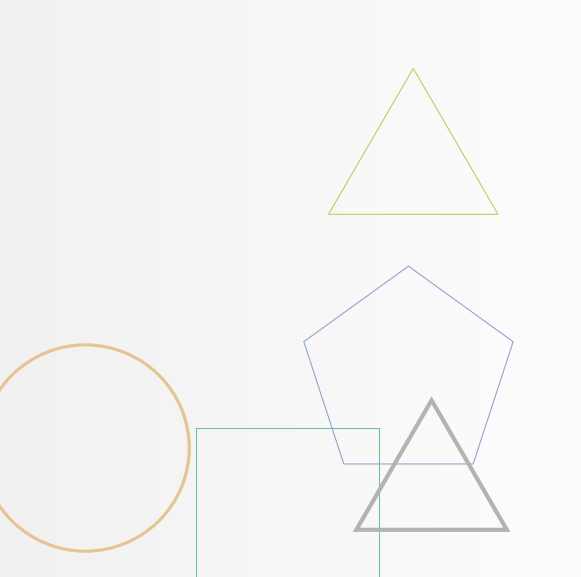[{"shape": "square", "thickness": 0.5, "radius": 0.78, "center": [0.495, 0.101]}, {"shape": "pentagon", "thickness": 0.5, "radius": 0.95, "center": [0.703, 0.349]}, {"shape": "triangle", "thickness": 0.5, "radius": 0.84, "center": [0.711, 0.712]}, {"shape": "circle", "thickness": 1.5, "radius": 0.89, "center": [0.147, 0.223]}, {"shape": "triangle", "thickness": 2, "radius": 0.75, "center": [0.743, 0.156]}]